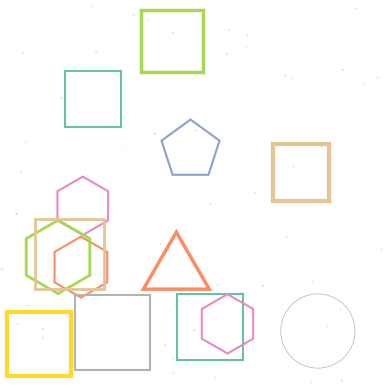[{"shape": "square", "thickness": 1.5, "radius": 0.43, "center": [0.545, 0.151]}, {"shape": "square", "thickness": 1.5, "radius": 0.36, "center": [0.241, 0.744]}, {"shape": "hexagon", "thickness": 1.5, "radius": 0.4, "center": [0.21, 0.306]}, {"shape": "triangle", "thickness": 2.5, "radius": 0.49, "center": [0.458, 0.298]}, {"shape": "pentagon", "thickness": 1.5, "radius": 0.4, "center": [0.495, 0.61]}, {"shape": "hexagon", "thickness": 1.5, "radius": 0.39, "center": [0.591, 0.159]}, {"shape": "hexagon", "thickness": 1.5, "radius": 0.38, "center": [0.215, 0.465]}, {"shape": "square", "thickness": 2.5, "radius": 0.4, "center": [0.447, 0.892]}, {"shape": "hexagon", "thickness": 2, "radius": 0.48, "center": [0.151, 0.333]}, {"shape": "square", "thickness": 3, "radius": 0.41, "center": [0.102, 0.106]}, {"shape": "square", "thickness": 3, "radius": 0.37, "center": [0.781, 0.553]}, {"shape": "square", "thickness": 2, "radius": 0.45, "center": [0.18, 0.34]}, {"shape": "square", "thickness": 1.5, "radius": 0.49, "center": [0.293, 0.136]}, {"shape": "circle", "thickness": 0.5, "radius": 0.48, "center": [0.826, 0.14]}]